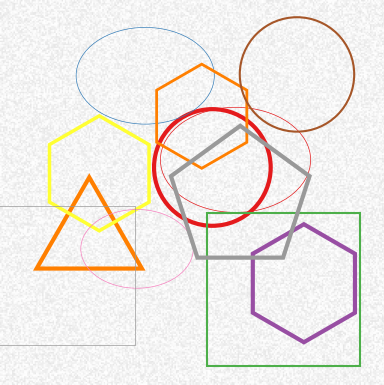[{"shape": "oval", "thickness": 0.5, "radius": 0.98, "center": [0.612, 0.585]}, {"shape": "circle", "thickness": 3, "radius": 0.76, "center": [0.552, 0.565]}, {"shape": "oval", "thickness": 0.5, "radius": 0.9, "center": [0.377, 0.803]}, {"shape": "square", "thickness": 1.5, "radius": 0.99, "center": [0.737, 0.247]}, {"shape": "hexagon", "thickness": 3, "radius": 0.77, "center": [0.789, 0.264]}, {"shape": "hexagon", "thickness": 2, "radius": 0.68, "center": [0.524, 0.698]}, {"shape": "triangle", "thickness": 3, "radius": 0.79, "center": [0.232, 0.381]}, {"shape": "hexagon", "thickness": 2.5, "radius": 0.75, "center": [0.258, 0.55]}, {"shape": "circle", "thickness": 1.5, "radius": 0.74, "center": [0.771, 0.807]}, {"shape": "oval", "thickness": 0.5, "radius": 0.73, "center": [0.356, 0.354]}, {"shape": "square", "thickness": 0.5, "radius": 0.9, "center": [0.172, 0.284]}, {"shape": "pentagon", "thickness": 3, "radius": 0.95, "center": [0.624, 0.484]}]